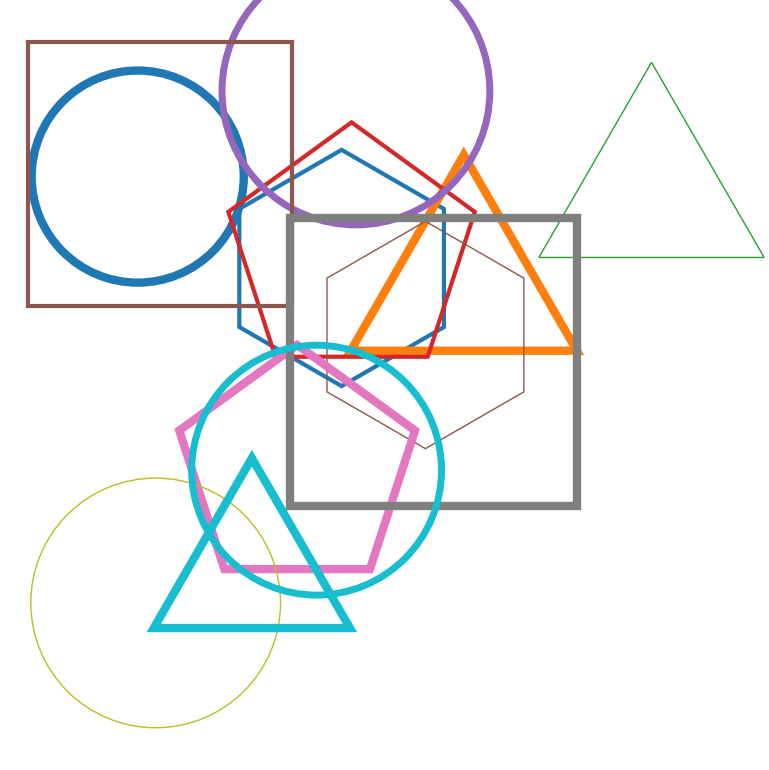[{"shape": "hexagon", "thickness": 1.5, "radius": 0.77, "center": [0.444, 0.652]}, {"shape": "circle", "thickness": 3, "radius": 0.69, "center": [0.179, 0.771]}, {"shape": "triangle", "thickness": 3, "radius": 0.85, "center": [0.602, 0.629]}, {"shape": "triangle", "thickness": 0.5, "radius": 0.84, "center": [0.846, 0.75]}, {"shape": "pentagon", "thickness": 1.5, "radius": 0.84, "center": [0.457, 0.673]}, {"shape": "circle", "thickness": 2.5, "radius": 0.87, "center": [0.462, 0.882]}, {"shape": "square", "thickness": 1.5, "radius": 0.86, "center": [0.208, 0.774]}, {"shape": "hexagon", "thickness": 0.5, "radius": 0.74, "center": [0.553, 0.565]}, {"shape": "pentagon", "thickness": 3, "radius": 0.8, "center": [0.386, 0.391]}, {"shape": "square", "thickness": 3, "radius": 0.93, "center": [0.563, 0.53]}, {"shape": "circle", "thickness": 0.5, "radius": 0.81, "center": [0.202, 0.217]}, {"shape": "triangle", "thickness": 3, "radius": 0.74, "center": [0.327, 0.258]}, {"shape": "circle", "thickness": 2.5, "radius": 0.81, "center": [0.411, 0.389]}]